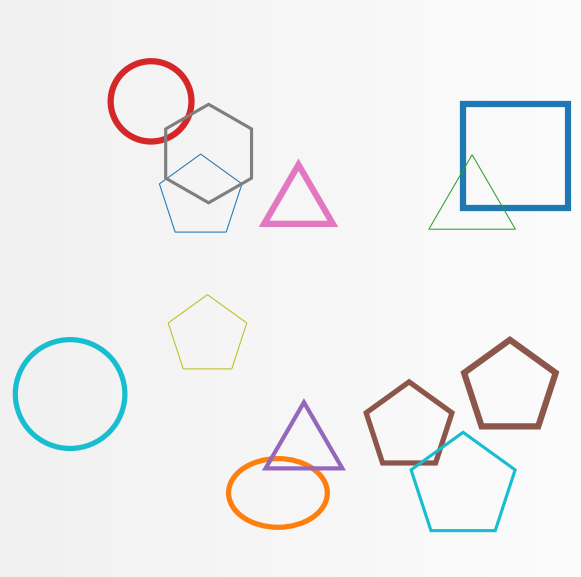[{"shape": "pentagon", "thickness": 0.5, "radius": 0.37, "center": [0.345, 0.658]}, {"shape": "square", "thickness": 3, "radius": 0.45, "center": [0.887, 0.729]}, {"shape": "oval", "thickness": 2.5, "radius": 0.42, "center": [0.478, 0.146]}, {"shape": "triangle", "thickness": 0.5, "radius": 0.43, "center": [0.812, 0.645]}, {"shape": "circle", "thickness": 3, "radius": 0.35, "center": [0.26, 0.824]}, {"shape": "triangle", "thickness": 2, "radius": 0.38, "center": [0.523, 0.226]}, {"shape": "pentagon", "thickness": 3, "radius": 0.41, "center": [0.877, 0.328]}, {"shape": "pentagon", "thickness": 2.5, "radius": 0.39, "center": [0.704, 0.26]}, {"shape": "triangle", "thickness": 3, "radius": 0.34, "center": [0.514, 0.646]}, {"shape": "hexagon", "thickness": 1.5, "radius": 0.43, "center": [0.359, 0.733]}, {"shape": "pentagon", "thickness": 0.5, "radius": 0.36, "center": [0.357, 0.418]}, {"shape": "circle", "thickness": 2.5, "radius": 0.47, "center": [0.121, 0.317]}, {"shape": "pentagon", "thickness": 1.5, "radius": 0.47, "center": [0.797, 0.156]}]